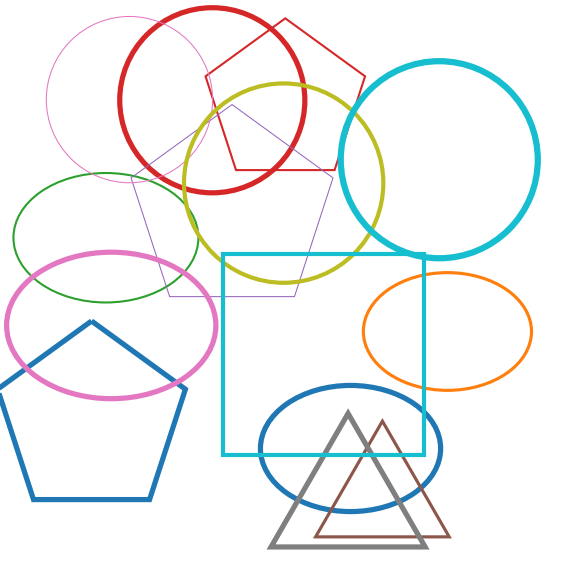[{"shape": "pentagon", "thickness": 2.5, "radius": 0.85, "center": [0.158, 0.272]}, {"shape": "oval", "thickness": 2.5, "radius": 0.78, "center": [0.607, 0.223]}, {"shape": "oval", "thickness": 1.5, "radius": 0.73, "center": [0.775, 0.425]}, {"shape": "oval", "thickness": 1, "radius": 0.8, "center": [0.183, 0.587]}, {"shape": "pentagon", "thickness": 1, "radius": 0.73, "center": [0.494, 0.822]}, {"shape": "circle", "thickness": 2.5, "radius": 0.8, "center": [0.368, 0.826]}, {"shape": "pentagon", "thickness": 0.5, "radius": 0.92, "center": [0.402, 0.634]}, {"shape": "triangle", "thickness": 1.5, "radius": 0.67, "center": [0.662, 0.136]}, {"shape": "oval", "thickness": 2.5, "radius": 0.91, "center": [0.193, 0.436]}, {"shape": "circle", "thickness": 0.5, "radius": 0.72, "center": [0.224, 0.827]}, {"shape": "triangle", "thickness": 2.5, "radius": 0.77, "center": [0.603, 0.129]}, {"shape": "circle", "thickness": 2, "radius": 0.86, "center": [0.491, 0.682]}, {"shape": "circle", "thickness": 3, "radius": 0.85, "center": [0.761, 0.723]}, {"shape": "square", "thickness": 2, "radius": 0.87, "center": [0.559, 0.385]}]